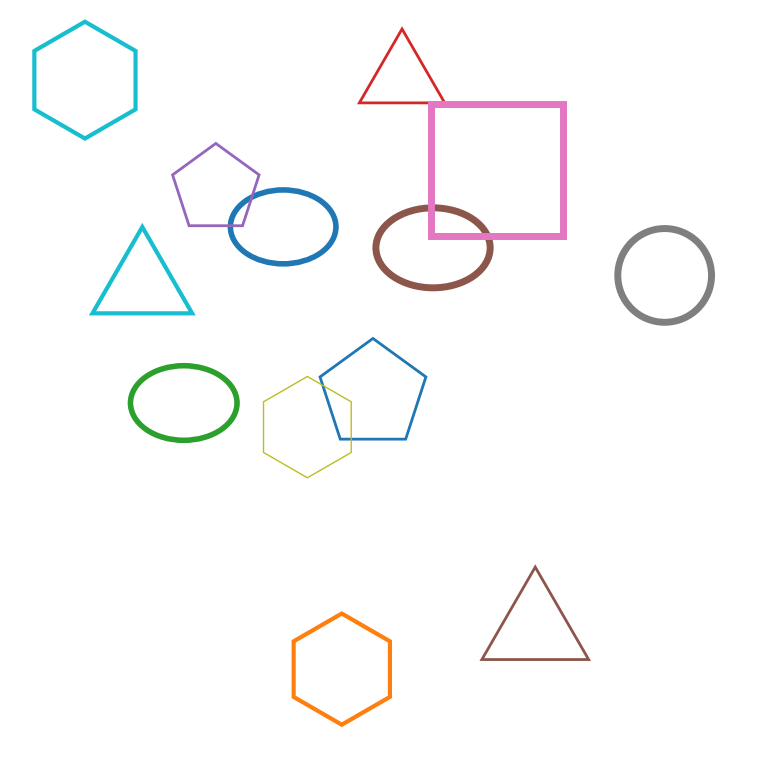[{"shape": "pentagon", "thickness": 1, "radius": 0.36, "center": [0.484, 0.488]}, {"shape": "oval", "thickness": 2, "radius": 0.34, "center": [0.368, 0.705]}, {"shape": "hexagon", "thickness": 1.5, "radius": 0.36, "center": [0.444, 0.131]}, {"shape": "oval", "thickness": 2, "radius": 0.35, "center": [0.239, 0.477]}, {"shape": "triangle", "thickness": 1, "radius": 0.32, "center": [0.522, 0.898]}, {"shape": "pentagon", "thickness": 1, "radius": 0.3, "center": [0.28, 0.755]}, {"shape": "oval", "thickness": 2.5, "radius": 0.37, "center": [0.562, 0.678]}, {"shape": "triangle", "thickness": 1, "radius": 0.4, "center": [0.695, 0.183]}, {"shape": "square", "thickness": 2.5, "radius": 0.43, "center": [0.645, 0.779]}, {"shape": "circle", "thickness": 2.5, "radius": 0.3, "center": [0.863, 0.642]}, {"shape": "hexagon", "thickness": 0.5, "radius": 0.33, "center": [0.399, 0.445]}, {"shape": "triangle", "thickness": 1.5, "radius": 0.37, "center": [0.185, 0.63]}, {"shape": "hexagon", "thickness": 1.5, "radius": 0.38, "center": [0.11, 0.896]}]